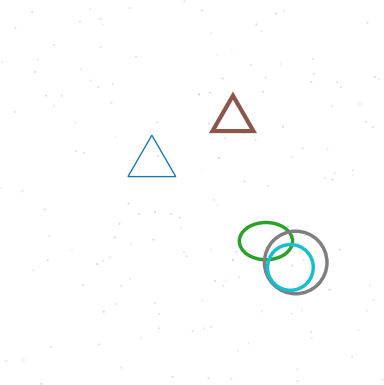[{"shape": "triangle", "thickness": 1, "radius": 0.36, "center": [0.394, 0.577]}, {"shape": "oval", "thickness": 2.5, "radius": 0.35, "center": [0.691, 0.374]}, {"shape": "triangle", "thickness": 3, "radius": 0.31, "center": [0.605, 0.69]}, {"shape": "circle", "thickness": 2.5, "radius": 0.41, "center": [0.768, 0.318]}, {"shape": "circle", "thickness": 2.5, "radius": 0.3, "center": [0.754, 0.305]}]